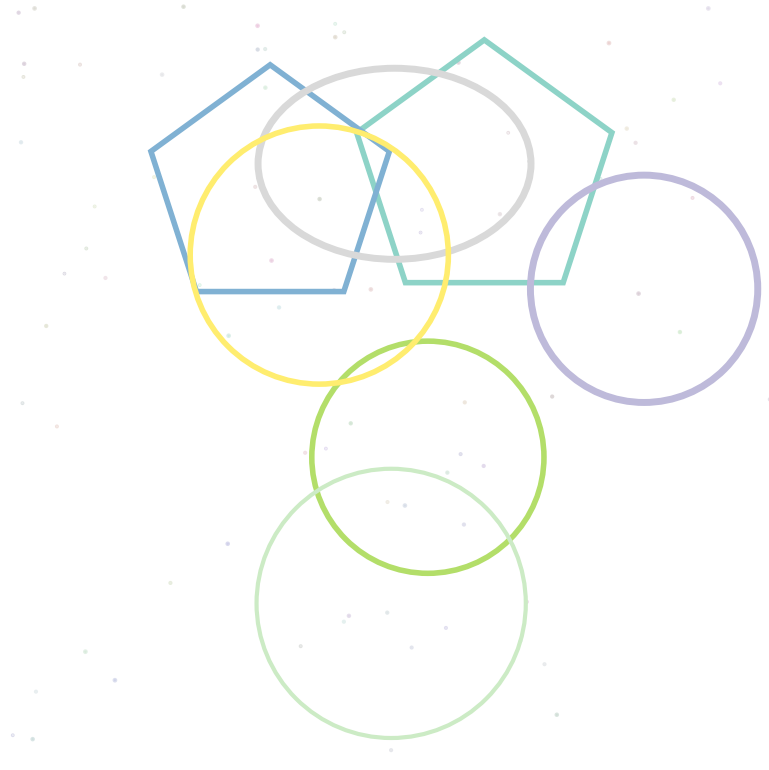[{"shape": "pentagon", "thickness": 2, "radius": 0.87, "center": [0.629, 0.774]}, {"shape": "circle", "thickness": 2.5, "radius": 0.74, "center": [0.836, 0.625]}, {"shape": "pentagon", "thickness": 2, "radius": 0.81, "center": [0.351, 0.753]}, {"shape": "circle", "thickness": 2, "radius": 0.75, "center": [0.556, 0.406]}, {"shape": "oval", "thickness": 2.5, "radius": 0.89, "center": [0.512, 0.787]}, {"shape": "circle", "thickness": 1.5, "radius": 0.87, "center": [0.508, 0.216]}, {"shape": "circle", "thickness": 2, "radius": 0.84, "center": [0.415, 0.669]}]